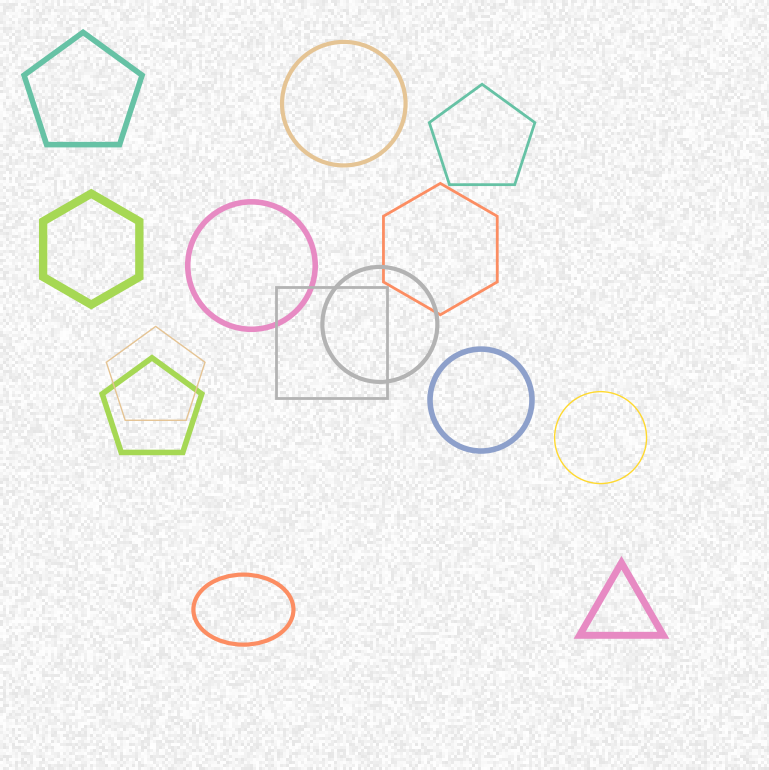[{"shape": "pentagon", "thickness": 1, "radius": 0.36, "center": [0.626, 0.818]}, {"shape": "pentagon", "thickness": 2, "radius": 0.4, "center": [0.108, 0.877]}, {"shape": "hexagon", "thickness": 1, "radius": 0.43, "center": [0.572, 0.676]}, {"shape": "oval", "thickness": 1.5, "radius": 0.32, "center": [0.316, 0.208]}, {"shape": "circle", "thickness": 2, "radius": 0.33, "center": [0.625, 0.48]}, {"shape": "triangle", "thickness": 2.5, "radius": 0.31, "center": [0.807, 0.206]}, {"shape": "circle", "thickness": 2, "radius": 0.41, "center": [0.327, 0.655]}, {"shape": "pentagon", "thickness": 2, "radius": 0.34, "center": [0.197, 0.467]}, {"shape": "hexagon", "thickness": 3, "radius": 0.36, "center": [0.118, 0.676]}, {"shape": "circle", "thickness": 0.5, "radius": 0.3, "center": [0.78, 0.432]}, {"shape": "pentagon", "thickness": 0.5, "radius": 0.34, "center": [0.202, 0.509]}, {"shape": "circle", "thickness": 1.5, "radius": 0.4, "center": [0.446, 0.865]}, {"shape": "square", "thickness": 1, "radius": 0.36, "center": [0.431, 0.556]}, {"shape": "circle", "thickness": 1.5, "radius": 0.37, "center": [0.493, 0.579]}]